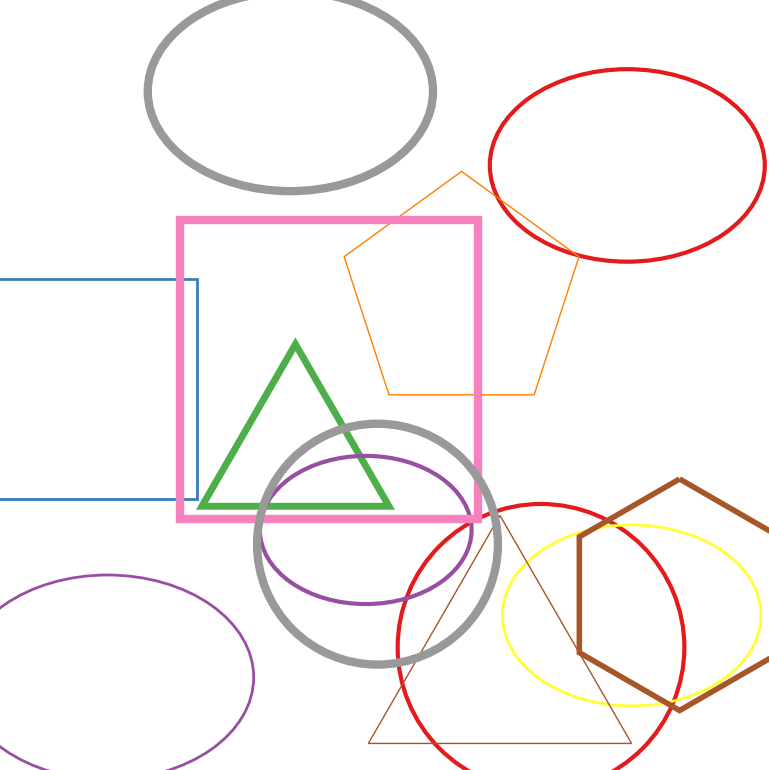[{"shape": "circle", "thickness": 1.5, "radius": 0.93, "center": [0.703, 0.159]}, {"shape": "oval", "thickness": 1.5, "radius": 0.89, "center": [0.815, 0.785]}, {"shape": "square", "thickness": 1, "radius": 0.72, "center": [0.113, 0.495]}, {"shape": "triangle", "thickness": 2.5, "radius": 0.7, "center": [0.384, 0.413]}, {"shape": "oval", "thickness": 1, "radius": 0.95, "center": [0.14, 0.12]}, {"shape": "oval", "thickness": 1.5, "radius": 0.69, "center": [0.475, 0.312]}, {"shape": "pentagon", "thickness": 0.5, "radius": 0.8, "center": [0.599, 0.617]}, {"shape": "oval", "thickness": 1, "radius": 0.84, "center": [0.82, 0.201]}, {"shape": "triangle", "thickness": 0.5, "radius": 0.99, "center": [0.649, 0.133]}, {"shape": "hexagon", "thickness": 2, "radius": 0.75, "center": [0.883, 0.228]}, {"shape": "square", "thickness": 3, "radius": 0.97, "center": [0.427, 0.52]}, {"shape": "oval", "thickness": 3, "radius": 0.93, "center": [0.377, 0.881]}, {"shape": "circle", "thickness": 3, "radius": 0.78, "center": [0.49, 0.293]}]